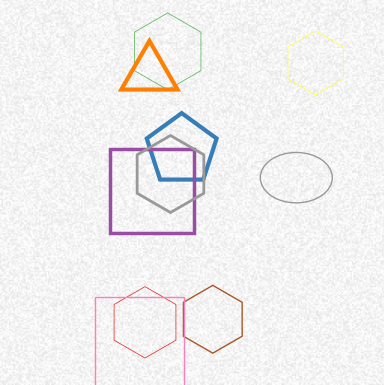[{"shape": "hexagon", "thickness": 0.5, "radius": 0.46, "center": [0.377, 0.163]}, {"shape": "pentagon", "thickness": 3, "radius": 0.48, "center": [0.472, 0.611]}, {"shape": "hexagon", "thickness": 0.5, "radius": 0.5, "center": [0.436, 0.867]}, {"shape": "square", "thickness": 2.5, "radius": 0.54, "center": [0.394, 0.504]}, {"shape": "triangle", "thickness": 3, "radius": 0.42, "center": [0.388, 0.81]}, {"shape": "hexagon", "thickness": 0.5, "radius": 0.42, "center": [0.82, 0.836]}, {"shape": "hexagon", "thickness": 1, "radius": 0.44, "center": [0.553, 0.171]}, {"shape": "square", "thickness": 1, "radius": 0.58, "center": [0.363, 0.113]}, {"shape": "oval", "thickness": 1, "radius": 0.47, "center": [0.77, 0.539]}, {"shape": "hexagon", "thickness": 2, "radius": 0.5, "center": [0.443, 0.548]}]